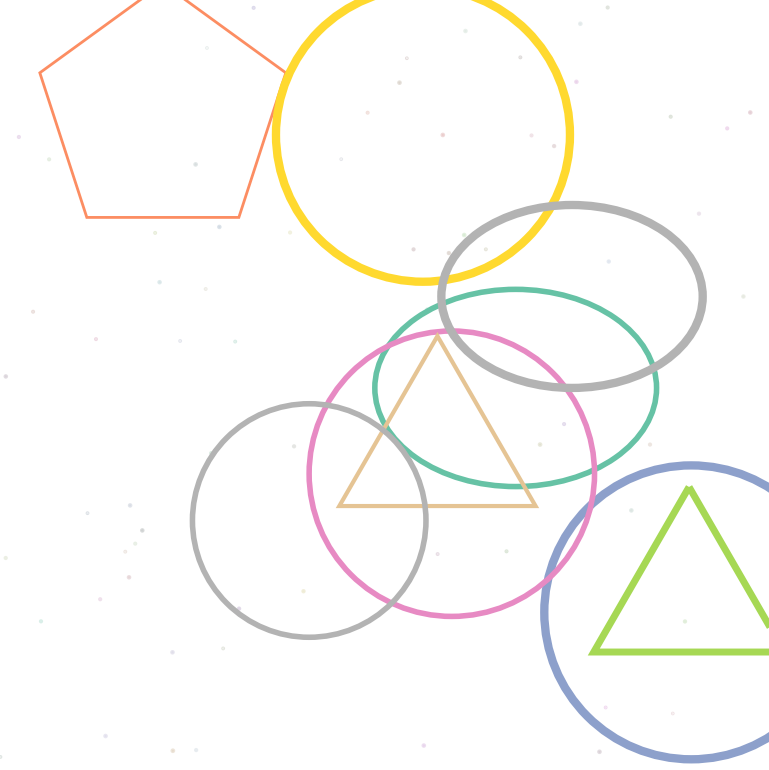[{"shape": "oval", "thickness": 2, "radius": 0.91, "center": [0.67, 0.496]}, {"shape": "pentagon", "thickness": 1, "radius": 0.84, "center": [0.211, 0.854]}, {"shape": "circle", "thickness": 3, "radius": 0.95, "center": [0.898, 0.205]}, {"shape": "circle", "thickness": 2, "radius": 0.93, "center": [0.587, 0.385]}, {"shape": "triangle", "thickness": 2.5, "radius": 0.71, "center": [0.895, 0.225]}, {"shape": "circle", "thickness": 3, "radius": 0.95, "center": [0.549, 0.825]}, {"shape": "triangle", "thickness": 1.5, "radius": 0.74, "center": [0.568, 0.416]}, {"shape": "circle", "thickness": 2, "radius": 0.76, "center": [0.402, 0.324]}, {"shape": "oval", "thickness": 3, "radius": 0.85, "center": [0.743, 0.615]}]